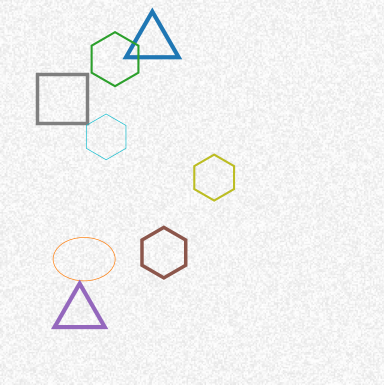[{"shape": "triangle", "thickness": 3, "radius": 0.4, "center": [0.396, 0.891]}, {"shape": "oval", "thickness": 0.5, "radius": 0.4, "center": [0.219, 0.327]}, {"shape": "hexagon", "thickness": 1.5, "radius": 0.35, "center": [0.299, 0.846]}, {"shape": "triangle", "thickness": 3, "radius": 0.38, "center": [0.207, 0.188]}, {"shape": "hexagon", "thickness": 2.5, "radius": 0.33, "center": [0.426, 0.344]}, {"shape": "square", "thickness": 2.5, "radius": 0.32, "center": [0.161, 0.745]}, {"shape": "hexagon", "thickness": 1.5, "radius": 0.3, "center": [0.556, 0.539]}, {"shape": "hexagon", "thickness": 0.5, "radius": 0.3, "center": [0.276, 0.644]}]